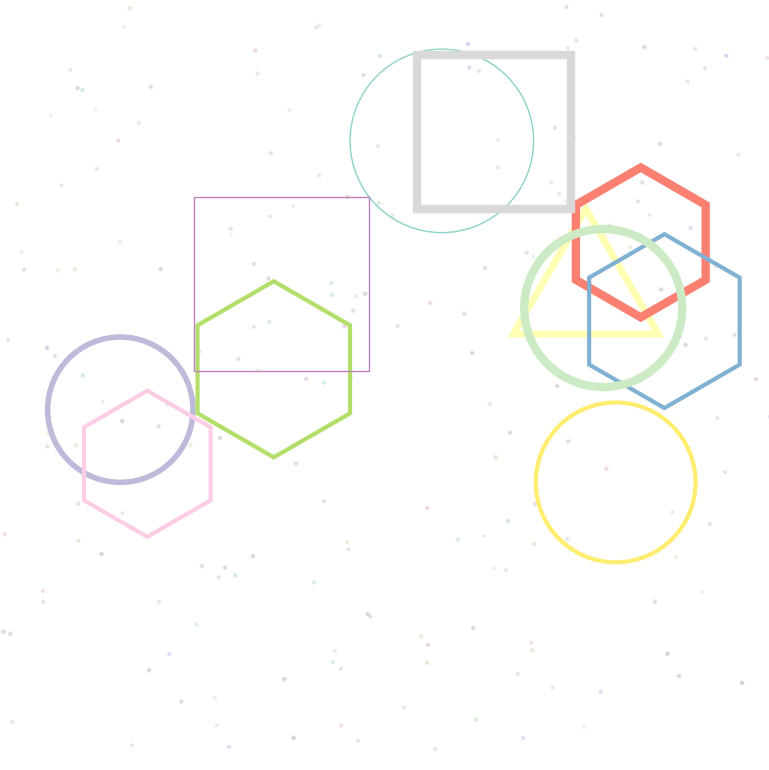[{"shape": "circle", "thickness": 0.5, "radius": 0.6, "center": [0.574, 0.817]}, {"shape": "triangle", "thickness": 2.5, "radius": 0.54, "center": [0.761, 0.62]}, {"shape": "circle", "thickness": 2, "radius": 0.47, "center": [0.156, 0.468]}, {"shape": "hexagon", "thickness": 3, "radius": 0.49, "center": [0.832, 0.685]}, {"shape": "hexagon", "thickness": 1.5, "radius": 0.56, "center": [0.863, 0.583]}, {"shape": "hexagon", "thickness": 1.5, "radius": 0.57, "center": [0.356, 0.52]}, {"shape": "hexagon", "thickness": 1.5, "radius": 0.47, "center": [0.191, 0.398]}, {"shape": "square", "thickness": 3, "radius": 0.5, "center": [0.642, 0.829]}, {"shape": "square", "thickness": 0.5, "radius": 0.57, "center": [0.366, 0.631]}, {"shape": "circle", "thickness": 3, "radius": 0.51, "center": [0.783, 0.6]}, {"shape": "circle", "thickness": 1.5, "radius": 0.52, "center": [0.8, 0.374]}]